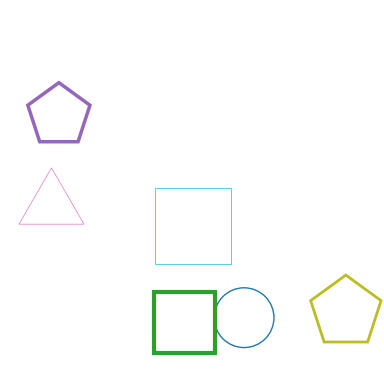[{"shape": "circle", "thickness": 1, "radius": 0.39, "center": [0.634, 0.175]}, {"shape": "square", "thickness": 3, "radius": 0.4, "center": [0.479, 0.163]}, {"shape": "pentagon", "thickness": 2.5, "radius": 0.42, "center": [0.153, 0.7]}, {"shape": "triangle", "thickness": 0.5, "radius": 0.49, "center": [0.134, 0.466]}, {"shape": "pentagon", "thickness": 2, "radius": 0.48, "center": [0.898, 0.189]}, {"shape": "square", "thickness": 0.5, "radius": 0.5, "center": [0.501, 0.413]}]